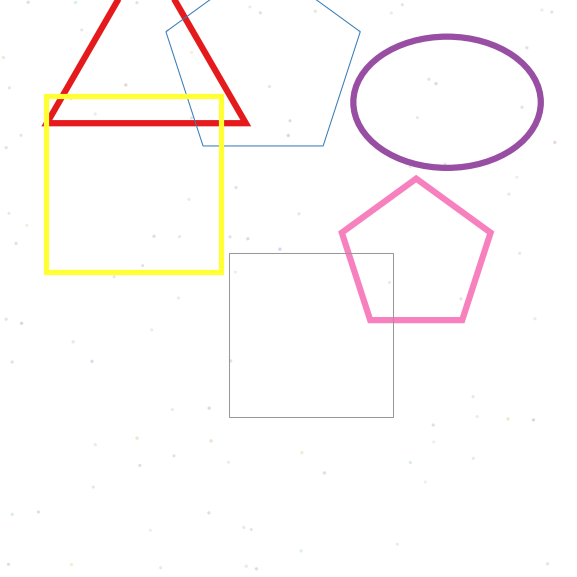[{"shape": "triangle", "thickness": 3, "radius": 0.99, "center": [0.253, 0.885]}, {"shape": "pentagon", "thickness": 0.5, "radius": 0.88, "center": [0.456, 0.89]}, {"shape": "oval", "thickness": 3, "radius": 0.81, "center": [0.774, 0.822]}, {"shape": "square", "thickness": 2.5, "radius": 0.76, "center": [0.231, 0.681]}, {"shape": "pentagon", "thickness": 3, "radius": 0.68, "center": [0.721, 0.554]}, {"shape": "square", "thickness": 0.5, "radius": 0.71, "center": [0.538, 0.419]}]